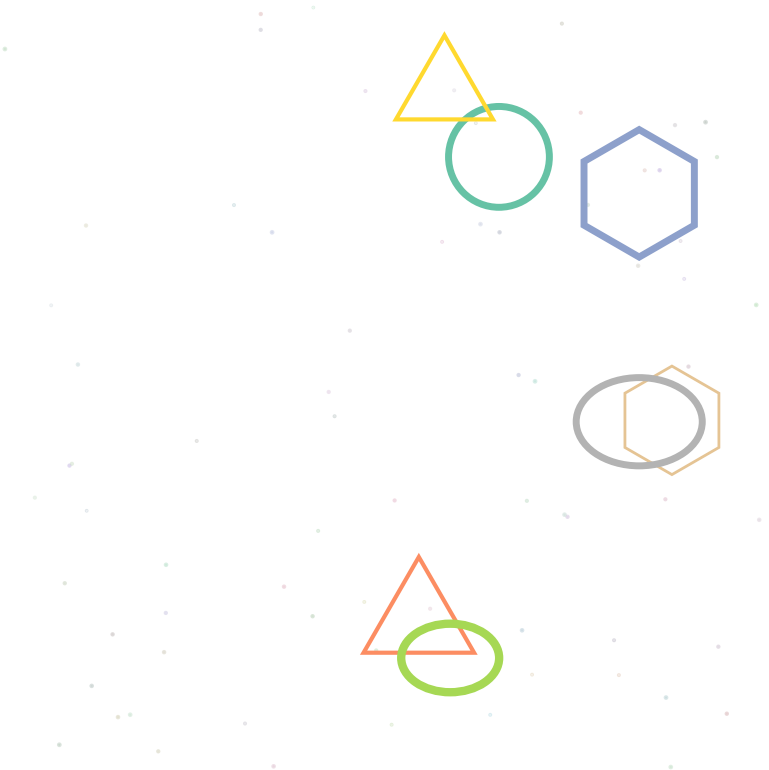[{"shape": "circle", "thickness": 2.5, "radius": 0.33, "center": [0.648, 0.796]}, {"shape": "triangle", "thickness": 1.5, "radius": 0.41, "center": [0.544, 0.194]}, {"shape": "hexagon", "thickness": 2.5, "radius": 0.41, "center": [0.83, 0.749]}, {"shape": "oval", "thickness": 3, "radius": 0.32, "center": [0.585, 0.145]}, {"shape": "triangle", "thickness": 1.5, "radius": 0.36, "center": [0.577, 0.881]}, {"shape": "hexagon", "thickness": 1, "radius": 0.35, "center": [0.873, 0.454]}, {"shape": "oval", "thickness": 2.5, "radius": 0.41, "center": [0.83, 0.452]}]